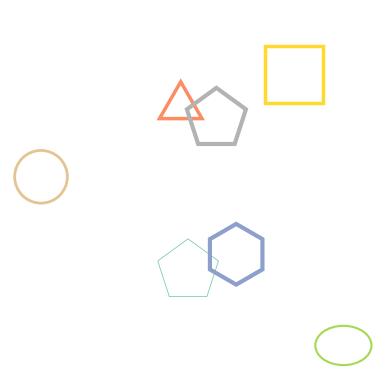[{"shape": "pentagon", "thickness": 0.5, "radius": 0.41, "center": [0.489, 0.297]}, {"shape": "triangle", "thickness": 2.5, "radius": 0.32, "center": [0.469, 0.724]}, {"shape": "hexagon", "thickness": 3, "radius": 0.39, "center": [0.613, 0.34]}, {"shape": "oval", "thickness": 1.5, "radius": 0.36, "center": [0.892, 0.103]}, {"shape": "square", "thickness": 2.5, "radius": 0.37, "center": [0.764, 0.806]}, {"shape": "circle", "thickness": 2, "radius": 0.34, "center": [0.107, 0.541]}, {"shape": "pentagon", "thickness": 3, "radius": 0.4, "center": [0.562, 0.691]}]